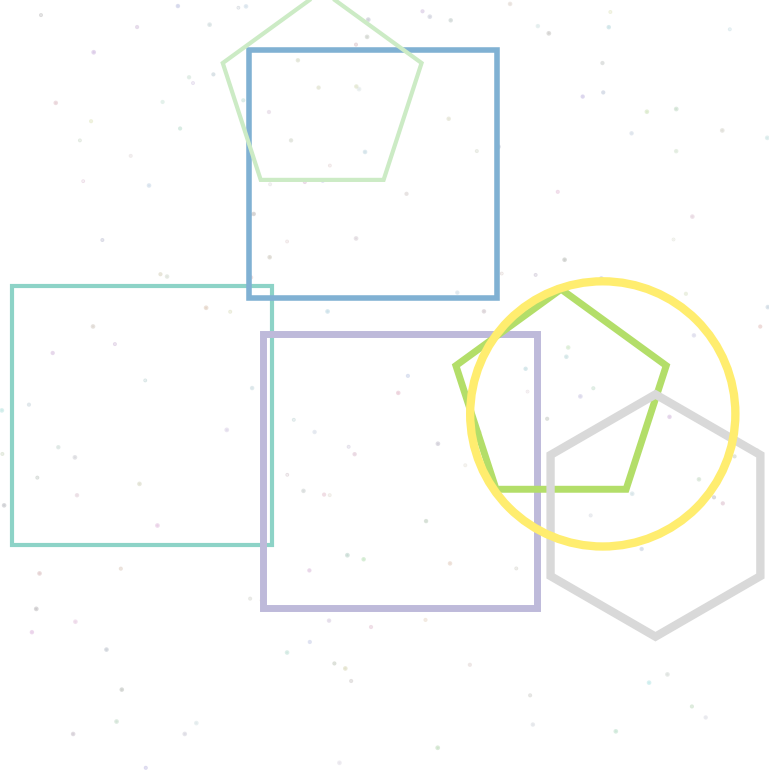[{"shape": "square", "thickness": 1.5, "radius": 0.84, "center": [0.184, 0.46]}, {"shape": "square", "thickness": 2.5, "radius": 0.89, "center": [0.519, 0.388]}, {"shape": "square", "thickness": 2, "radius": 0.81, "center": [0.485, 0.774]}, {"shape": "pentagon", "thickness": 2.5, "radius": 0.72, "center": [0.729, 0.481]}, {"shape": "hexagon", "thickness": 3, "radius": 0.79, "center": [0.851, 0.33]}, {"shape": "pentagon", "thickness": 1.5, "radius": 0.68, "center": [0.418, 0.876]}, {"shape": "circle", "thickness": 3, "radius": 0.86, "center": [0.783, 0.462]}]